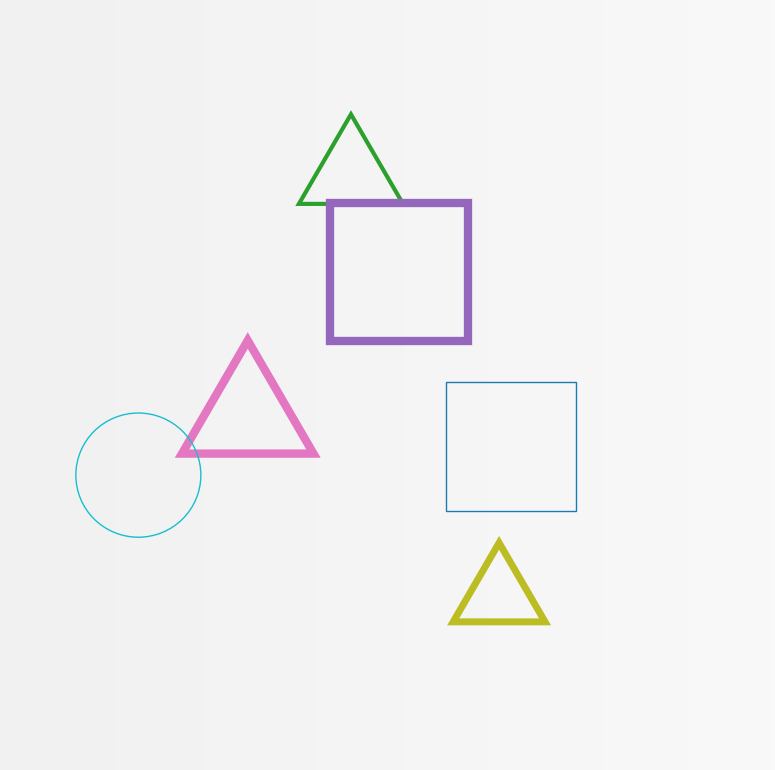[{"shape": "square", "thickness": 0.5, "radius": 0.42, "center": [0.659, 0.42]}, {"shape": "triangle", "thickness": 1.5, "radius": 0.39, "center": [0.453, 0.774]}, {"shape": "square", "thickness": 3, "radius": 0.45, "center": [0.515, 0.647]}, {"shape": "triangle", "thickness": 3, "radius": 0.49, "center": [0.32, 0.46]}, {"shape": "triangle", "thickness": 2.5, "radius": 0.34, "center": [0.644, 0.227]}, {"shape": "circle", "thickness": 0.5, "radius": 0.4, "center": [0.179, 0.383]}]